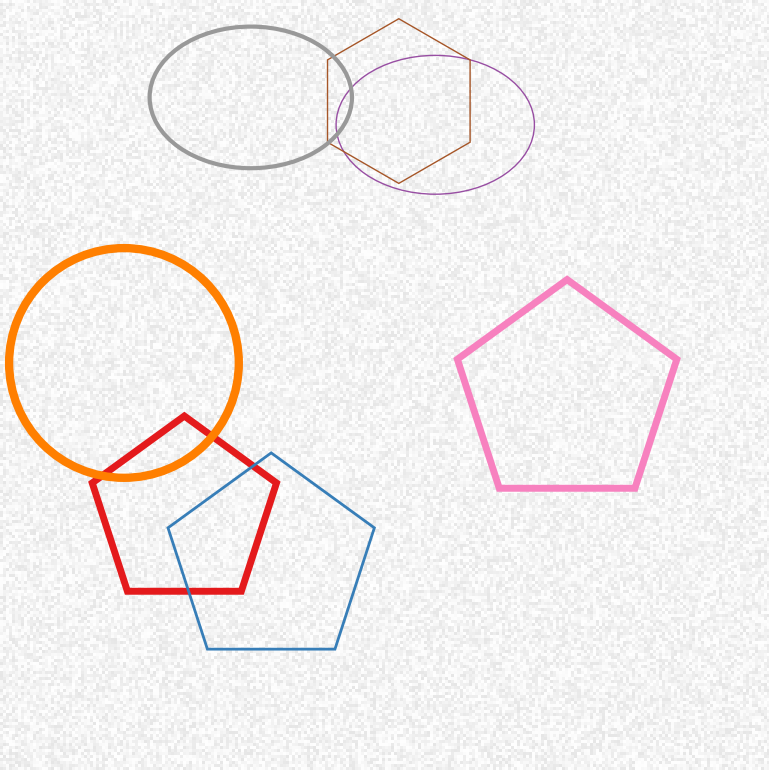[{"shape": "pentagon", "thickness": 2.5, "radius": 0.63, "center": [0.239, 0.334]}, {"shape": "pentagon", "thickness": 1, "radius": 0.7, "center": [0.352, 0.271]}, {"shape": "oval", "thickness": 0.5, "radius": 0.64, "center": [0.565, 0.838]}, {"shape": "circle", "thickness": 3, "radius": 0.75, "center": [0.161, 0.529]}, {"shape": "hexagon", "thickness": 0.5, "radius": 0.53, "center": [0.518, 0.869]}, {"shape": "pentagon", "thickness": 2.5, "radius": 0.75, "center": [0.736, 0.487]}, {"shape": "oval", "thickness": 1.5, "radius": 0.66, "center": [0.326, 0.874]}]